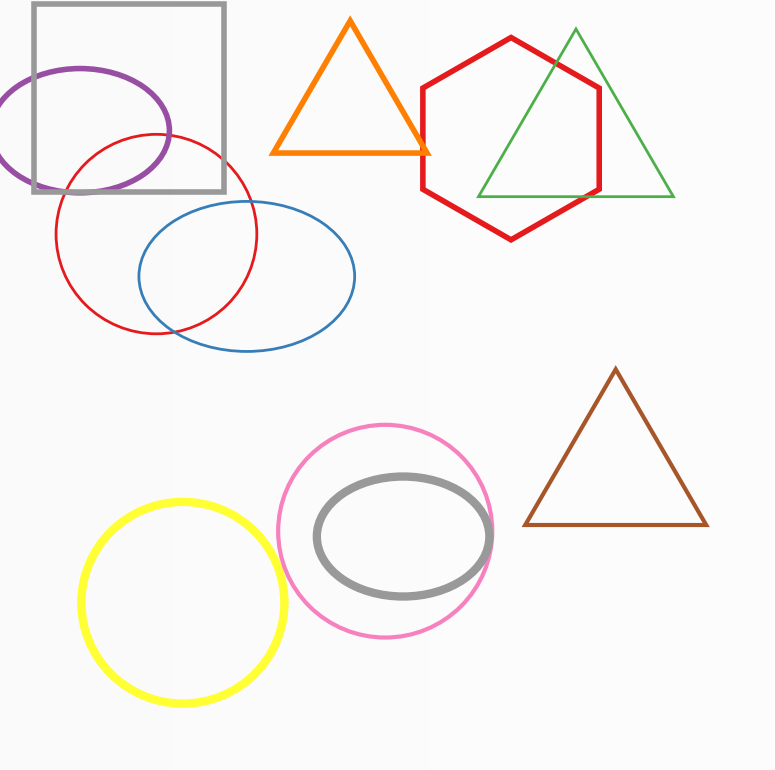[{"shape": "circle", "thickness": 1, "radius": 0.65, "center": [0.202, 0.696]}, {"shape": "hexagon", "thickness": 2, "radius": 0.66, "center": [0.659, 0.82]}, {"shape": "oval", "thickness": 1, "radius": 0.7, "center": [0.318, 0.641]}, {"shape": "triangle", "thickness": 1, "radius": 0.73, "center": [0.743, 0.817]}, {"shape": "oval", "thickness": 2, "radius": 0.58, "center": [0.103, 0.83]}, {"shape": "triangle", "thickness": 2, "radius": 0.57, "center": [0.452, 0.858]}, {"shape": "circle", "thickness": 3, "radius": 0.65, "center": [0.236, 0.217]}, {"shape": "triangle", "thickness": 1.5, "radius": 0.67, "center": [0.794, 0.386]}, {"shape": "circle", "thickness": 1.5, "radius": 0.69, "center": [0.497, 0.31]}, {"shape": "square", "thickness": 2, "radius": 0.61, "center": [0.166, 0.872]}, {"shape": "oval", "thickness": 3, "radius": 0.56, "center": [0.52, 0.303]}]